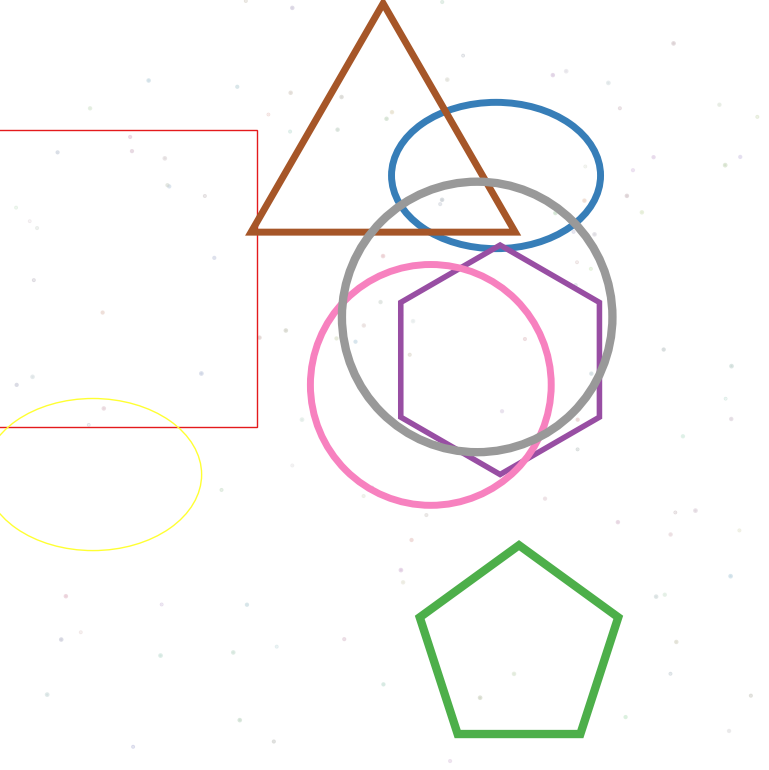[{"shape": "square", "thickness": 0.5, "radius": 0.97, "center": [0.14, 0.638]}, {"shape": "oval", "thickness": 2.5, "radius": 0.68, "center": [0.644, 0.772]}, {"shape": "pentagon", "thickness": 3, "radius": 0.68, "center": [0.674, 0.156]}, {"shape": "hexagon", "thickness": 2, "radius": 0.74, "center": [0.649, 0.533]}, {"shape": "oval", "thickness": 0.5, "radius": 0.71, "center": [0.121, 0.384]}, {"shape": "triangle", "thickness": 2.5, "radius": 0.99, "center": [0.498, 0.798]}, {"shape": "circle", "thickness": 2.5, "radius": 0.78, "center": [0.559, 0.5]}, {"shape": "circle", "thickness": 3, "radius": 0.88, "center": [0.62, 0.588]}]